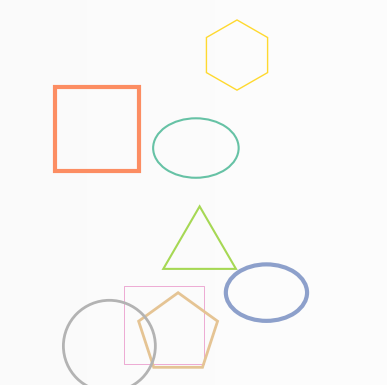[{"shape": "oval", "thickness": 1.5, "radius": 0.55, "center": [0.506, 0.616]}, {"shape": "square", "thickness": 3, "radius": 0.54, "center": [0.25, 0.665]}, {"shape": "oval", "thickness": 3, "radius": 0.52, "center": [0.688, 0.24]}, {"shape": "square", "thickness": 0.5, "radius": 0.51, "center": [0.423, 0.156]}, {"shape": "triangle", "thickness": 1.5, "radius": 0.54, "center": [0.515, 0.356]}, {"shape": "hexagon", "thickness": 1, "radius": 0.46, "center": [0.612, 0.857]}, {"shape": "pentagon", "thickness": 2, "radius": 0.54, "center": [0.46, 0.133]}, {"shape": "circle", "thickness": 2, "radius": 0.59, "center": [0.282, 0.101]}]